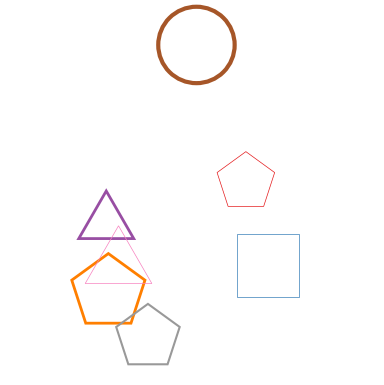[{"shape": "pentagon", "thickness": 0.5, "radius": 0.39, "center": [0.639, 0.528]}, {"shape": "square", "thickness": 0.5, "radius": 0.4, "center": [0.696, 0.311]}, {"shape": "triangle", "thickness": 2, "radius": 0.41, "center": [0.276, 0.422]}, {"shape": "pentagon", "thickness": 2, "radius": 0.5, "center": [0.281, 0.241]}, {"shape": "circle", "thickness": 3, "radius": 0.5, "center": [0.51, 0.883]}, {"shape": "triangle", "thickness": 0.5, "radius": 0.5, "center": [0.308, 0.314]}, {"shape": "pentagon", "thickness": 1.5, "radius": 0.43, "center": [0.384, 0.124]}]